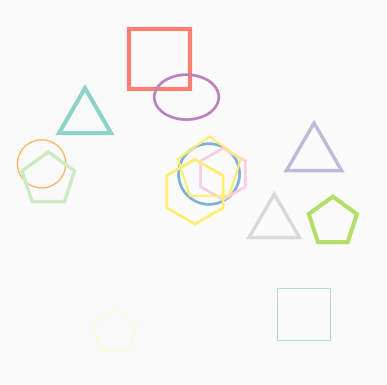[{"shape": "triangle", "thickness": 3, "radius": 0.39, "center": [0.219, 0.693]}, {"shape": "square", "thickness": 0.5, "radius": 0.34, "center": [0.784, 0.184]}, {"shape": "pentagon", "thickness": 0.5, "radius": 0.31, "center": [0.296, 0.137]}, {"shape": "triangle", "thickness": 2.5, "radius": 0.41, "center": [0.81, 0.598]}, {"shape": "square", "thickness": 3, "radius": 0.39, "center": [0.411, 0.846]}, {"shape": "circle", "thickness": 2, "radius": 0.39, "center": [0.54, 0.548]}, {"shape": "circle", "thickness": 1, "radius": 0.31, "center": [0.107, 0.574]}, {"shape": "pentagon", "thickness": 3, "radius": 0.33, "center": [0.859, 0.424]}, {"shape": "hexagon", "thickness": 2, "radius": 0.33, "center": [0.575, 0.548]}, {"shape": "triangle", "thickness": 2.5, "radius": 0.38, "center": [0.708, 0.421]}, {"shape": "oval", "thickness": 2, "radius": 0.42, "center": [0.481, 0.748]}, {"shape": "pentagon", "thickness": 2.5, "radius": 0.36, "center": [0.125, 0.534]}, {"shape": "hexagon", "thickness": 2, "radius": 0.42, "center": [0.503, 0.502]}, {"shape": "pentagon", "thickness": 1.5, "radius": 0.43, "center": [0.54, 0.56]}]